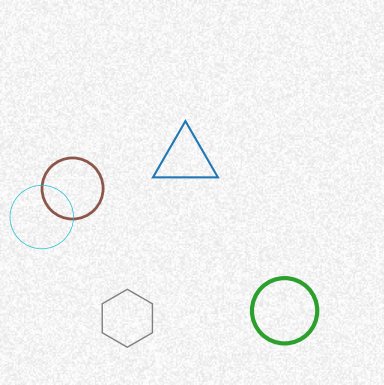[{"shape": "triangle", "thickness": 1.5, "radius": 0.49, "center": [0.482, 0.588]}, {"shape": "circle", "thickness": 3, "radius": 0.42, "center": [0.739, 0.193]}, {"shape": "circle", "thickness": 2, "radius": 0.4, "center": [0.188, 0.51]}, {"shape": "hexagon", "thickness": 1, "radius": 0.38, "center": [0.331, 0.173]}, {"shape": "circle", "thickness": 0.5, "radius": 0.41, "center": [0.108, 0.436]}]